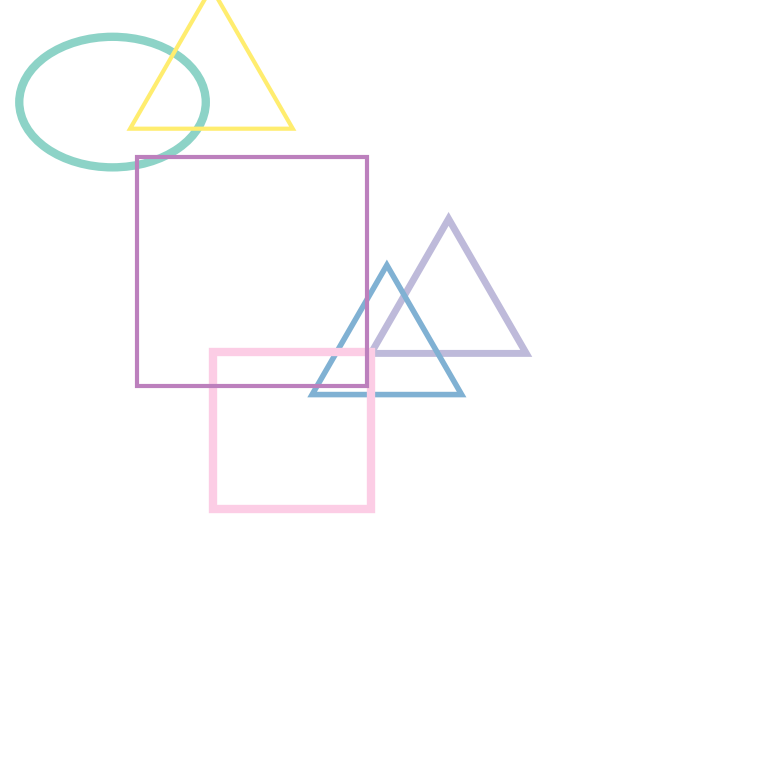[{"shape": "oval", "thickness": 3, "radius": 0.61, "center": [0.146, 0.867]}, {"shape": "triangle", "thickness": 2.5, "radius": 0.58, "center": [0.583, 0.599]}, {"shape": "triangle", "thickness": 2, "radius": 0.56, "center": [0.502, 0.544]}, {"shape": "square", "thickness": 3, "radius": 0.51, "center": [0.379, 0.441]}, {"shape": "square", "thickness": 1.5, "radius": 0.74, "center": [0.327, 0.647]}, {"shape": "triangle", "thickness": 1.5, "radius": 0.61, "center": [0.275, 0.894]}]